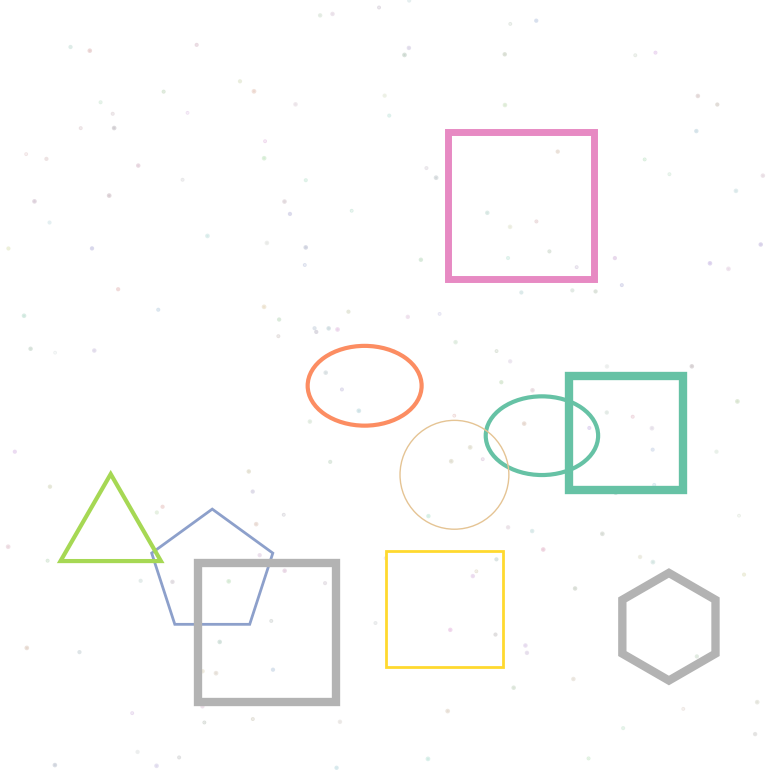[{"shape": "square", "thickness": 3, "radius": 0.37, "center": [0.813, 0.438]}, {"shape": "oval", "thickness": 1.5, "radius": 0.36, "center": [0.704, 0.434]}, {"shape": "oval", "thickness": 1.5, "radius": 0.37, "center": [0.474, 0.499]}, {"shape": "pentagon", "thickness": 1, "radius": 0.41, "center": [0.276, 0.256]}, {"shape": "square", "thickness": 2.5, "radius": 0.47, "center": [0.677, 0.733]}, {"shape": "triangle", "thickness": 1.5, "radius": 0.38, "center": [0.144, 0.309]}, {"shape": "square", "thickness": 1, "radius": 0.38, "center": [0.577, 0.209]}, {"shape": "circle", "thickness": 0.5, "radius": 0.35, "center": [0.59, 0.383]}, {"shape": "hexagon", "thickness": 3, "radius": 0.35, "center": [0.869, 0.186]}, {"shape": "square", "thickness": 3, "radius": 0.45, "center": [0.347, 0.179]}]